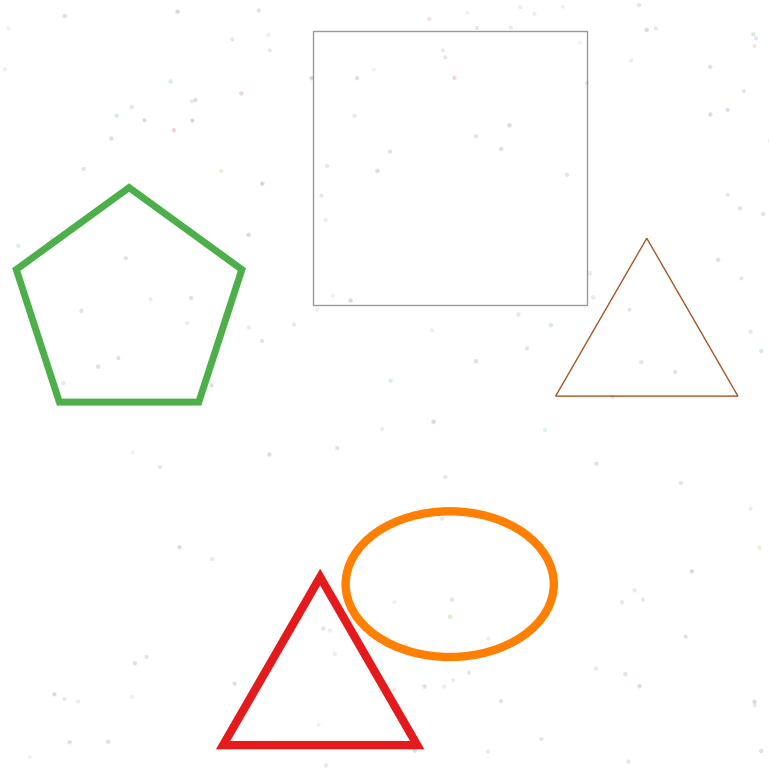[{"shape": "triangle", "thickness": 3, "radius": 0.73, "center": [0.416, 0.105]}, {"shape": "pentagon", "thickness": 2.5, "radius": 0.77, "center": [0.168, 0.602]}, {"shape": "oval", "thickness": 3, "radius": 0.68, "center": [0.584, 0.241]}, {"shape": "triangle", "thickness": 0.5, "radius": 0.68, "center": [0.84, 0.554]}, {"shape": "square", "thickness": 0.5, "radius": 0.89, "center": [0.584, 0.782]}]